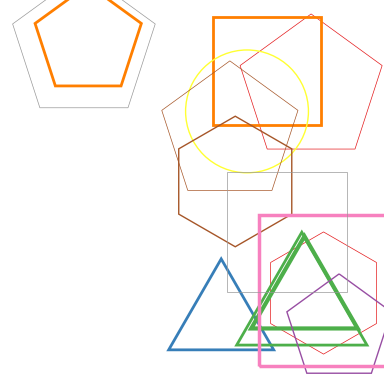[{"shape": "hexagon", "thickness": 0.5, "radius": 0.79, "center": [0.84, 0.239]}, {"shape": "pentagon", "thickness": 0.5, "radius": 0.97, "center": [0.808, 0.77]}, {"shape": "triangle", "thickness": 2, "radius": 0.79, "center": [0.575, 0.17]}, {"shape": "triangle", "thickness": 3, "radius": 0.8, "center": [0.791, 0.227]}, {"shape": "triangle", "thickness": 2, "radius": 0.98, "center": [0.784, 0.201]}, {"shape": "pentagon", "thickness": 1, "radius": 0.71, "center": [0.881, 0.146]}, {"shape": "pentagon", "thickness": 2, "radius": 0.73, "center": [0.229, 0.894]}, {"shape": "square", "thickness": 2, "radius": 0.7, "center": [0.693, 0.816]}, {"shape": "circle", "thickness": 1, "radius": 0.8, "center": [0.642, 0.711]}, {"shape": "pentagon", "thickness": 0.5, "radius": 0.93, "center": [0.597, 0.656]}, {"shape": "hexagon", "thickness": 1, "radius": 0.85, "center": [0.611, 0.529]}, {"shape": "square", "thickness": 2.5, "radius": 0.98, "center": [0.869, 0.244]}, {"shape": "square", "thickness": 0.5, "radius": 0.78, "center": [0.746, 0.398]}, {"shape": "pentagon", "thickness": 0.5, "radius": 0.97, "center": [0.218, 0.878]}]